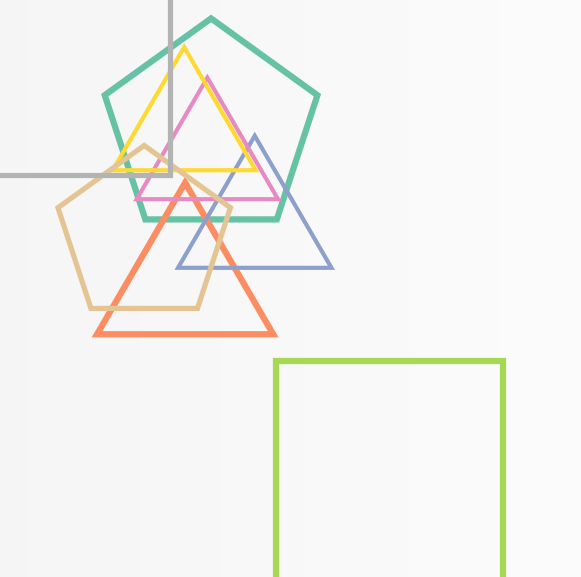[{"shape": "pentagon", "thickness": 3, "radius": 0.96, "center": [0.363, 0.775]}, {"shape": "triangle", "thickness": 3, "radius": 0.87, "center": [0.318, 0.508]}, {"shape": "triangle", "thickness": 2, "radius": 0.76, "center": [0.438, 0.612]}, {"shape": "triangle", "thickness": 2, "radius": 0.7, "center": [0.357, 0.724]}, {"shape": "square", "thickness": 3, "radius": 0.98, "center": [0.67, 0.178]}, {"shape": "triangle", "thickness": 2, "radius": 0.71, "center": [0.317, 0.775]}, {"shape": "pentagon", "thickness": 2.5, "radius": 0.78, "center": [0.248, 0.591]}, {"shape": "square", "thickness": 2.5, "radius": 0.87, "center": [0.119, 0.869]}]